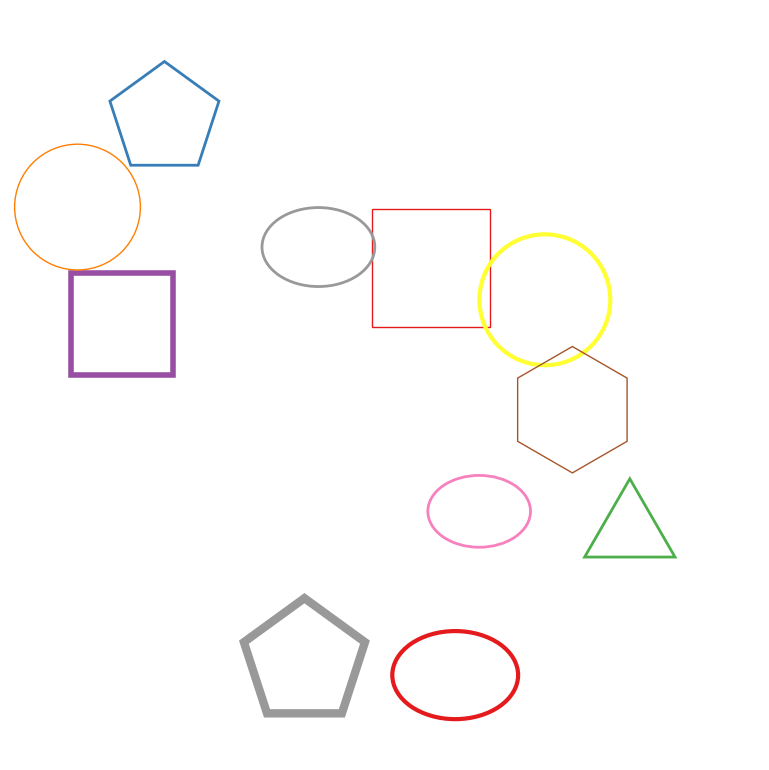[{"shape": "square", "thickness": 0.5, "radius": 0.38, "center": [0.56, 0.652]}, {"shape": "oval", "thickness": 1.5, "radius": 0.41, "center": [0.591, 0.123]}, {"shape": "pentagon", "thickness": 1, "radius": 0.37, "center": [0.214, 0.846]}, {"shape": "triangle", "thickness": 1, "radius": 0.34, "center": [0.818, 0.31]}, {"shape": "square", "thickness": 2, "radius": 0.33, "center": [0.159, 0.579]}, {"shape": "circle", "thickness": 0.5, "radius": 0.41, "center": [0.101, 0.731]}, {"shape": "circle", "thickness": 1.5, "radius": 0.42, "center": [0.708, 0.611]}, {"shape": "hexagon", "thickness": 0.5, "radius": 0.41, "center": [0.743, 0.468]}, {"shape": "oval", "thickness": 1, "radius": 0.33, "center": [0.622, 0.336]}, {"shape": "oval", "thickness": 1, "radius": 0.37, "center": [0.414, 0.679]}, {"shape": "pentagon", "thickness": 3, "radius": 0.41, "center": [0.395, 0.14]}]